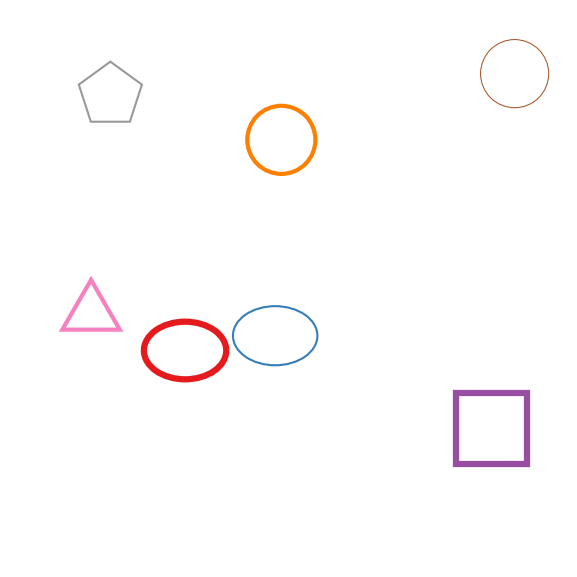[{"shape": "oval", "thickness": 3, "radius": 0.36, "center": [0.32, 0.392]}, {"shape": "oval", "thickness": 1, "radius": 0.37, "center": [0.477, 0.418]}, {"shape": "square", "thickness": 3, "radius": 0.31, "center": [0.851, 0.257]}, {"shape": "circle", "thickness": 2, "radius": 0.29, "center": [0.487, 0.757]}, {"shape": "circle", "thickness": 0.5, "radius": 0.3, "center": [0.891, 0.872]}, {"shape": "triangle", "thickness": 2, "radius": 0.29, "center": [0.158, 0.457]}, {"shape": "pentagon", "thickness": 1, "radius": 0.29, "center": [0.191, 0.835]}]